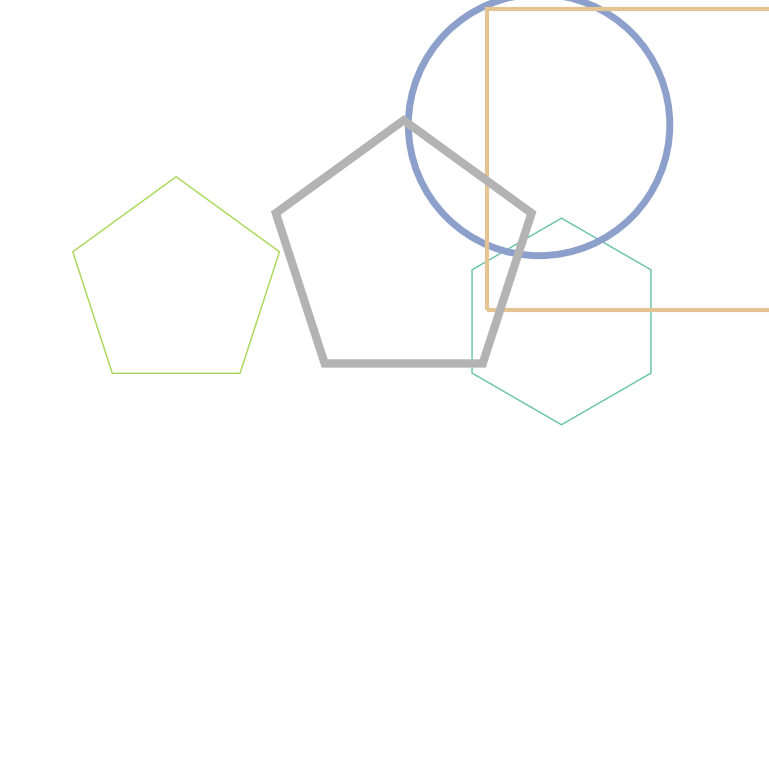[{"shape": "hexagon", "thickness": 0.5, "radius": 0.67, "center": [0.729, 0.583]}, {"shape": "circle", "thickness": 2.5, "radius": 0.85, "center": [0.7, 0.838]}, {"shape": "pentagon", "thickness": 0.5, "radius": 0.71, "center": [0.229, 0.629]}, {"shape": "square", "thickness": 1.5, "radius": 0.98, "center": [0.827, 0.793]}, {"shape": "pentagon", "thickness": 3, "radius": 0.87, "center": [0.524, 0.669]}]